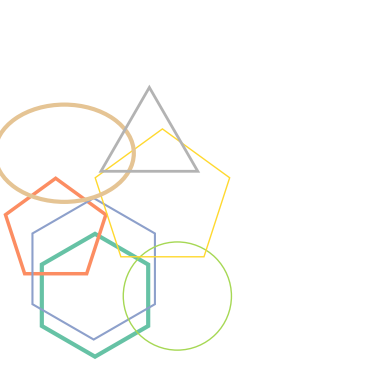[{"shape": "hexagon", "thickness": 3, "radius": 0.8, "center": [0.247, 0.233]}, {"shape": "pentagon", "thickness": 2.5, "radius": 0.69, "center": [0.145, 0.4]}, {"shape": "hexagon", "thickness": 1.5, "radius": 0.92, "center": [0.243, 0.302]}, {"shape": "circle", "thickness": 1, "radius": 0.7, "center": [0.461, 0.231]}, {"shape": "pentagon", "thickness": 1, "radius": 0.92, "center": [0.422, 0.482]}, {"shape": "oval", "thickness": 3, "radius": 0.9, "center": [0.167, 0.602]}, {"shape": "triangle", "thickness": 2, "radius": 0.73, "center": [0.388, 0.628]}]